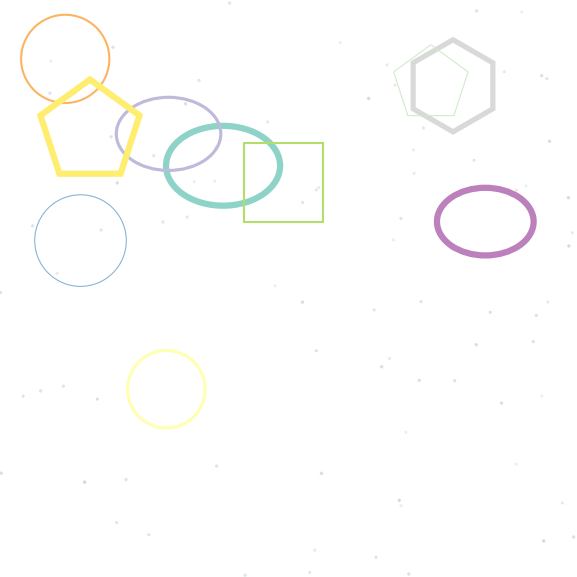[{"shape": "oval", "thickness": 3, "radius": 0.49, "center": [0.386, 0.712]}, {"shape": "circle", "thickness": 1.5, "radius": 0.34, "center": [0.288, 0.325]}, {"shape": "oval", "thickness": 1.5, "radius": 0.45, "center": [0.292, 0.767]}, {"shape": "circle", "thickness": 0.5, "radius": 0.4, "center": [0.139, 0.583]}, {"shape": "circle", "thickness": 1, "radius": 0.38, "center": [0.113, 0.897]}, {"shape": "square", "thickness": 1, "radius": 0.34, "center": [0.491, 0.683]}, {"shape": "hexagon", "thickness": 2.5, "radius": 0.4, "center": [0.784, 0.851]}, {"shape": "oval", "thickness": 3, "radius": 0.42, "center": [0.84, 0.615]}, {"shape": "pentagon", "thickness": 0.5, "radius": 0.34, "center": [0.746, 0.854]}, {"shape": "pentagon", "thickness": 3, "radius": 0.45, "center": [0.156, 0.771]}]